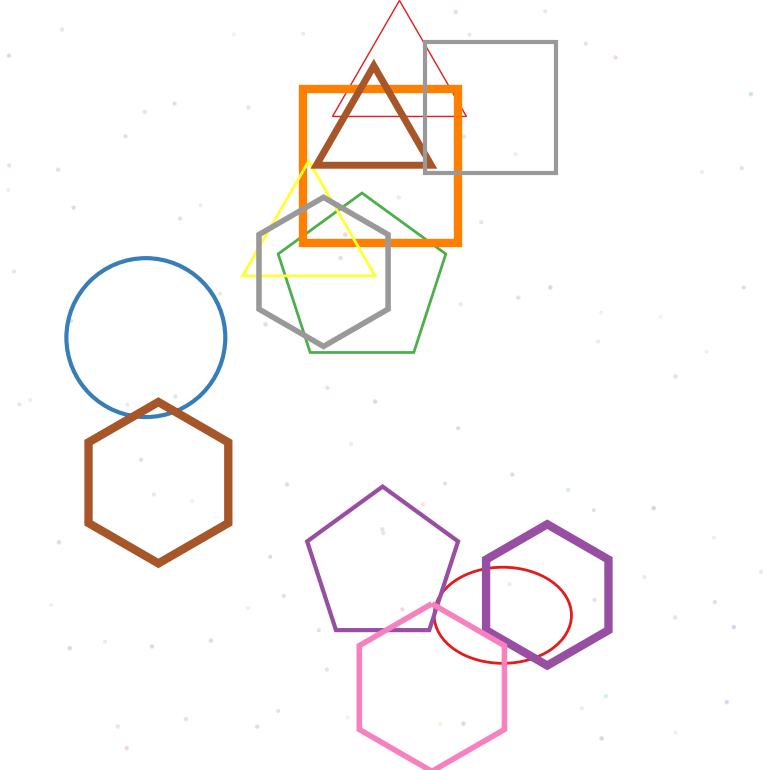[{"shape": "triangle", "thickness": 0.5, "radius": 0.5, "center": [0.519, 0.899]}, {"shape": "oval", "thickness": 1, "radius": 0.45, "center": [0.653, 0.201]}, {"shape": "circle", "thickness": 1.5, "radius": 0.52, "center": [0.189, 0.562]}, {"shape": "pentagon", "thickness": 1, "radius": 0.57, "center": [0.47, 0.635]}, {"shape": "hexagon", "thickness": 3, "radius": 0.46, "center": [0.711, 0.227]}, {"shape": "pentagon", "thickness": 1.5, "radius": 0.52, "center": [0.497, 0.265]}, {"shape": "square", "thickness": 3, "radius": 0.5, "center": [0.494, 0.784]}, {"shape": "triangle", "thickness": 1, "radius": 0.5, "center": [0.401, 0.691]}, {"shape": "triangle", "thickness": 2.5, "radius": 0.43, "center": [0.485, 0.828]}, {"shape": "hexagon", "thickness": 3, "radius": 0.52, "center": [0.206, 0.373]}, {"shape": "hexagon", "thickness": 2, "radius": 0.54, "center": [0.561, 0.107]}, {"shape": "square", "thickness": 1.5, "radius": 0.43, "center": [0.637, 0.86]}, {"shape": "hexagon", "thickness": 2, "radius": 0.48, "center": [0.42, 0.647]}]